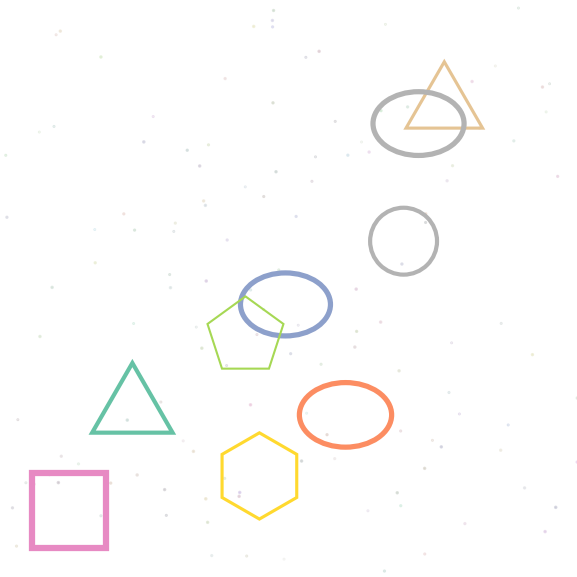[{"shape": "triangle", "thickness": 2, "radius": 0.4, "center": [0.229, 0.29]}, {"shape": "oval", "thickness": 2.5, "radius": 0.4, "center": [0.598, 0.281]}, {"shape": "oval", "thickness": 2.5, "radius": 0.39, "center": [0.494, 0.472]}, {"shape": "square", "thickness": 3, "radius": 0.32, "center": [0.12, 0.115]}, {"shape": "pentagon", "thickness": 1, "radius": 0.35, "center": [0.425, 0.417]}, {"shape": "hexagon", "thickness": 1.5, "radius": 0.37, "center": [0.449, 0.175]}, {"shape": "triangle", "thickness": 1.5, "radius": 0.38, "center": [0.769, 0.816]}, {"shape": "circle", "thickness": 2, "radius": 0.29, "center": [0.699, 0.582]}, {"shape": "oval", "thickness": 2.5, "radius": 0.39, "center": [0.725, 0.785]}]